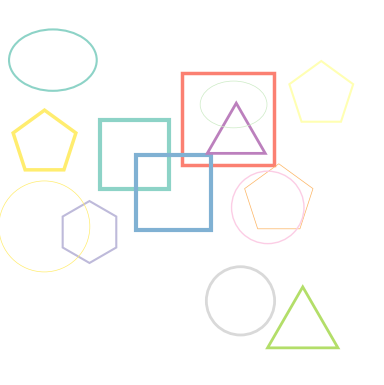[{"shape": "square", "thickness": 3, "radius": 0.45, "center": [0.35, 0.599]}, {"shape": "oval", "thickness": 1.5, "radius": 0.57, "center": [0.137, 0.844]}, {"shape": "pentagon", "thickness": 1.5, "radius": 0.44, "center": [0.834, 0.754]}, {"shape": "hexagon", "thickness": 1.5, "radius": 0.4, "center": [0.232, 0.397]}, {"shape": "square", "thickness": 2.5, "radius": 0.6, "center": [0.592, 0.69]}, {"shape": "square", "thickness": 3, "radius": 0.49, "center": [0.452, 0.501]}, {"shape": "pentagon", "thickness": 0.5, "radius": 0.47, "center": [0.724, 0.481]}, {"shape": "triangle", "thickness": 2, "radius": 0.53, "center": [0.786, 0.149]}, {"shape": "circle", "thickness": 1, "radius": 0.47, "center": [0.696, 0.461]}, {"shape": "circle", "thickness": 2, "radius": 0.44, "center": [0.625, 0.219]}, {"shape": "triangle", "thickness": 2, "radius": 0.43, "center": [0.614, 0.645]}, {"shape": "oval", "thickness": 0.5, "radius": 0.43, "center": [0.607, 0.729]}, {"shape": "circle", "thickness": 0.5, "radius": 0.59, "center": [0.115, 0.412]}, {"shape": "pentagon", "thickness": 2.5, "radius": 0.43, "center": [0.116, 0.628]}]